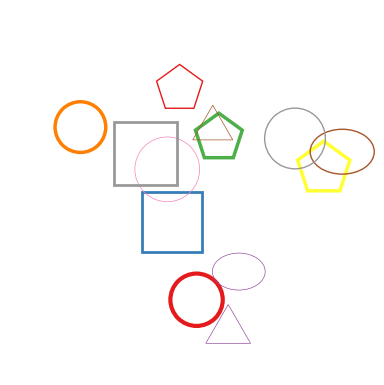[{"shape": "pentagon", "thickness": 1, "radius": 0.31, "center": [0.467, 0.77]}, {"shape": "circle", "thickness": 3, "radius": 0.34, "center": [0.511, 0.221]}, {"shape": "square", "thickness": 2, "radius": 0.39, "center": [0.446, 0.423]}, {"shape": "pentagon", "thickness": 2.5, "radius": 0.32, "center": [0.568, 0.642]}, {"shape": "oval", "thickness": 0.5, "radius": 0.34, "center": [0.62, 0.295]}, {"shape": "triangle", "thickness": 0.5, "radius": 0.34, "center": [0.593, 0.142]}, {"shape": "circle", "thickness": 2.5, "radius": 0.33, "center": [0.209, 0.67]}, {"shape": "pentagon", "thickness": 2.5, "radius": 0.36, "center": [0.841, 0.562]}, {"shape": "oval", "thickness": 1, "radius": 0.42, "center": [0.889, 0.606]}, {"shape": "triangle", "thickness": 0.5, "radius": 0.3, "center": [0.553, 0.667]}, {"shape": "circle", "thickness": 0.5, "radius": 0.42, "center": [0.434, 0.56]}, {"shape": "square", "thickness": 2, "radius": 0.41, "center": [0.377, 0.601]}, {"shape": "circle", "thickness": 1, "radius": 0.39, "center": [0.766, 0.64]}]